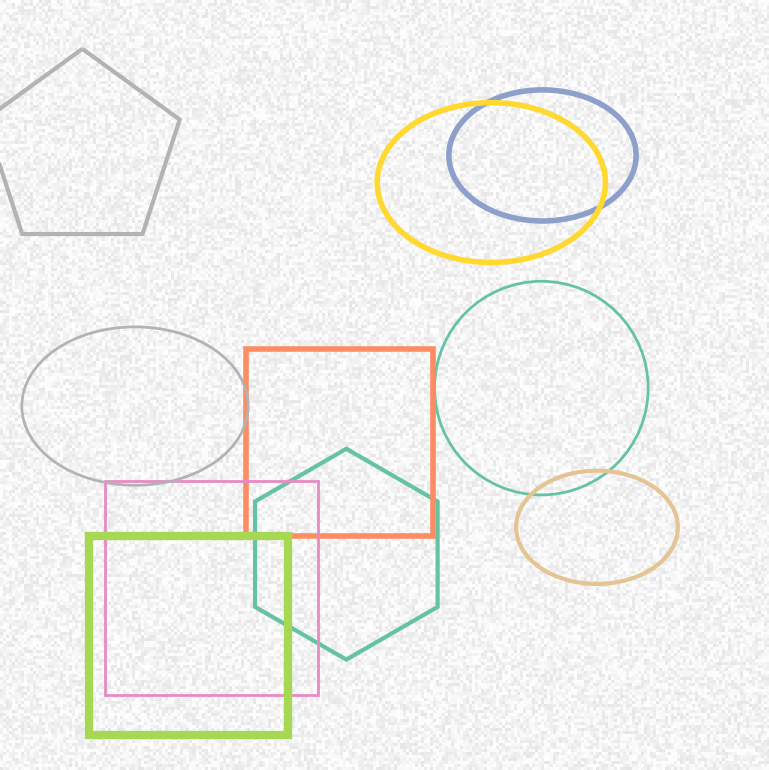[{"shape": "hexagon", "thickness": 1.5, "radius": 0.68, "center": [0.45, 0.28]}, {"shape": "circle", "thickness": 1, "radius": 0.69, "center": [0.703, 0.496]}, {"shape": "square", "thickness": 2, "radius": 0.61, "center": [0.441, 0.425]}, {"shape": "oval", "thickness": 2, "radius": 0.61, "center": [0.705, 0.798]}, {"shape": "square", "thickness": 1, "radius": 0.69, "center": [0.275, 0.237]}, {"shape": "square", "thickness": 3, "radius": 0.65, "center": [0.245, 0.175]}, {"shape": "oval", "thickness": 2, "radius": 0.74, "center": [0.638, 0.763]}, {"shape": "oval", "thickness": 1.5, "radius": 0.53, "center": [0.775, 0.315]}, {"shape": "pentagon", "thickness": 1.5, "radius": 0.66, "center": [0.107, 0.804]}, {"shape": "oval", "thickness": 1, "radius": 0.73, "center": [0.175, 0.473]}]